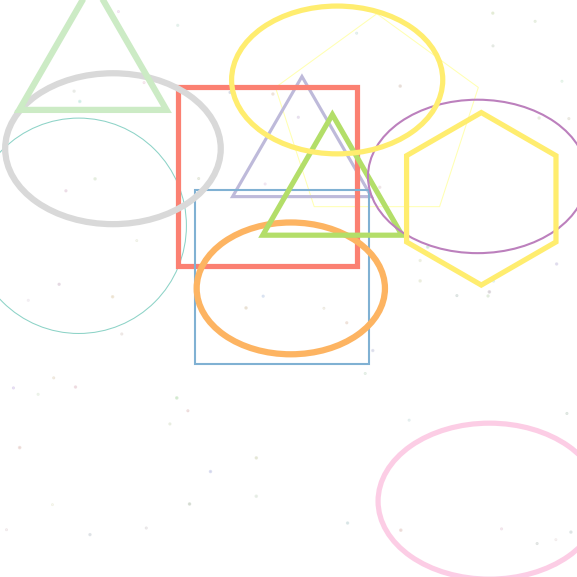[{"shape": "circle", "thickness": 0.5, "radius": 0.93, "center": [0.136, 0.608]}, {"shape": "pentagon", "thickness": 0.5, "radius": 0.92, "center": [0.653, 0.791]}, {"shape": "triangle", "thickness": 1.5, "radius": 0.69, "center": [0.523, 0.728]}, {"shape": "square", "thickness": 2.5, "radius": 0.78, "center": [0.463, 0.693]}, {"shape": "square", "thickness": 1, "radius": 0.75, "center": [0.489, 0.52]}, {"shape": "oval", "thickness": 3, "radius": 0.82, "center": [0.504, 0.5]}, {"shape": "triangle", "thickness": 2.5, "radius": 0.7, "center": [0.576, 0.661]}, {"shape": "oval", "thickness": 2.5, "radius": 0.96, "center": [0.848, 0.131]}, {"shape": "oval", "thickness": 3, "radius": 0.93, "center": [0.196, 0.742]}, {"shape": "oval", "thickness": 1, "radius": 0.95, "center": [0.827, 0.694]}, {"shape": "triangle", "thickness": 3, "radius": 0.74, "center": [0.161, 0.882]}, {"shape": "oval", "thickness": 2.5, "radius": 0.91, "center": [0.584, 0.861]}, {"shape": "hexagon", "thickness": 2.5, "radius": 0.75, "center": [0.833, 0.655]}]